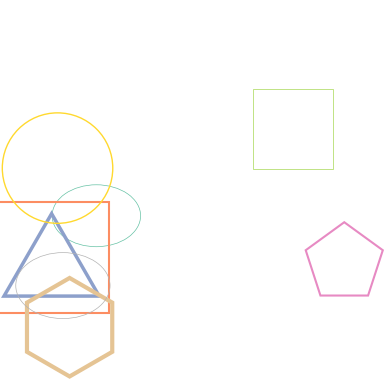[{"shape": "oval", "thickness": 0.5, "radius": 0.57, "center": [0.25, 0.44]}, {"shape": "square", "thickness": 1.5, "radius": 0.72, "center": [0.139, 0.332]}, {"shape": "triangle", "thickness": 2.5, "radius": 0.71, "center": [0.134, 0.302]}, {"shape": "pentagon", "thickness": 1.5, "radius": 0.53, "center": [0.894, 0.318]}, {"shape": "square", "thickness": 0.5, "radius": 0.52, "center": [0.761, 0.665]}, {"shape": "circle", "thickness": 1, "radius": 0.72, "center": [0.149, 0.563]}, {"shape": "hexagon", "thickness": 3, "radius": 0.64, "center": [0.181, 0.15]}, {"shape": "oval", "thickness": 0.5, "radius": 0.61, "center": [0.163, 0.258]}]